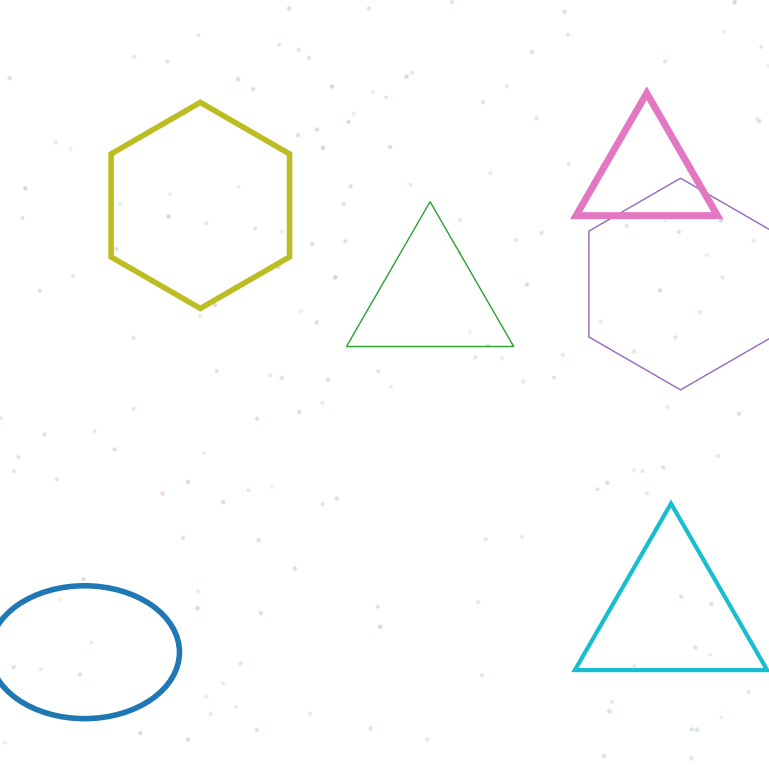[{"shape": "oval", "thickness": 2, "radius": 0.62, "center": [0.11, 0.153]}, {"shape": "triangle", "thickness": 0.5, "radius": 0.63, "center": [0.559, 0.613]}, {"shape": "hexagon", "thickness": 0.5, "radius": 0.69, "center": [0.884, 0.631]}, {"shape": "triangle", "thickness": 2.5, "radius": 0.53, "center": [0.84, 0.773]}, {"shape": "hexagon", "thickness": 2, "radius": 0.67, "center": [0.26, 0.733]}, {"shape": "triangle", "thickness": 1.5, "radius": 0.72, "center": [0.871, 0.202]}]